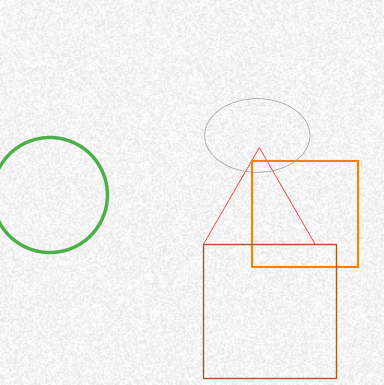[{"shape": "triangle", "thickness": 0.5, "radius": 0.84, "center": [0.674, 0.449]}, {"shape": "circle", "thickness": 2.5, "radius": 0.75, "center": [0.13, 0.493]}, {"shape": "square", "thickness": 1.5, "radius": 0.69, "center": [0.793, 0.444]}, {"shape": "square", "thickness": 1, "radius": 0.87, "center": [0.7, 0.193]}, {"shape": "oval", "thickness": 0.5, "radius": 0.68, "center": [0.668, 0.648]}]